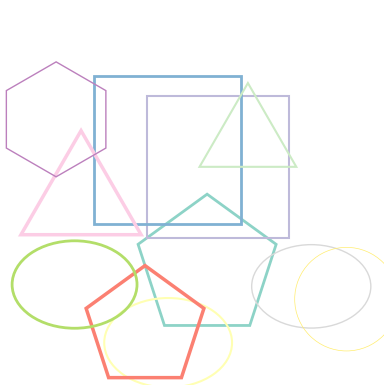[{"shape": "pentagon", "thickness": 2, "radius": 0.94, "center": [0.538, 0.307]}, {"shape": "oval", "thickness": 1.5, "radius": 0.83, "center": [0.437, 0.11]}, {"shape": "square", "thickness": 1.5, "radius": 0.92, "center": [0.566, 0.566]}, {"shape": "pentagon", "thickness": 2.5, "radius": 0.8, "center": [0.377, 0.149]}, {"shape": "square", "thickness": 2, "radius": 0.96, "center": [0.436, 0.61]}, {"shape": "oval", "thickness": 2, "radius": 0.81, "center": [0.194, 0.261]}, {"shape": "triangle", "thickness": 2.5, "radius": 0.9, "center": [0.211, 0.48]}, {"shape": "oval", "thickness": 1, "radius": 0.77, "center": [0.808, 0.256]}, {"shape": "hexagon", "thickness": 1, "radius": 0.75, "center": [0.146, 0.69]}, {"shape": "triangle", "thickness": 1.5, "radius": 0.73, "center": [0.644, 0.639]}, {"shape": "circle", "thickness": 0.5, "radius": 0.67, "center": [0.9, 0.223]}]